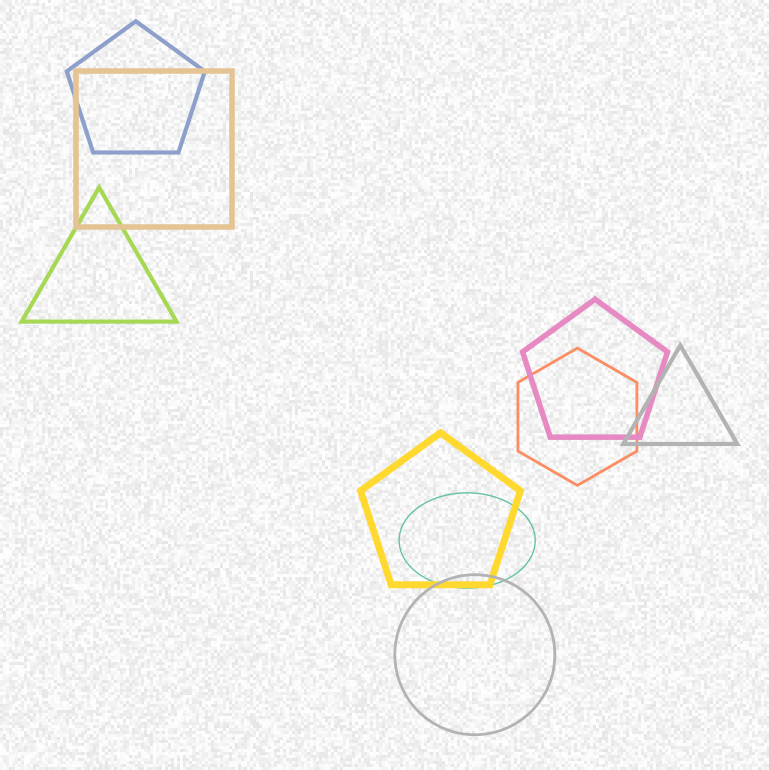[{"shape": "oval", "thickness": 0.5, "radius": 0.44, "center": [0.607, 0.298]}, {"shape": "hexagon", "thickness": 1, "radius": 0.45, "center": [0.75, 0.459]}, {"shape": "pentagon", "thickness": 1.5, "radius": 0.47, "center": [0.176, 0.878]}, {"shape": "pentagon", "thickness": 2, "radius": 0.49, "center": [0.773, 0.512]}, {"shape": "triangle", "thickness": 1.5, "radius": 0.58, "center": [0.129, 0.64]}, {"shape": "pentagon", "thickness": 2.5, "radius": 0.55, "center": [0.572, 0.329]}, {"shape": "square", "thickness": 2, "radius": 0.51, "center": [0.2, 0.807]}, {"shape": "circle", "thickness": 1, "radius": 0.52, "center": [0.617, 0.15]}, {"shape": "triangle", "thickness": 1.5, "radius": 0.43, "center": [0.884, 0.466]}]